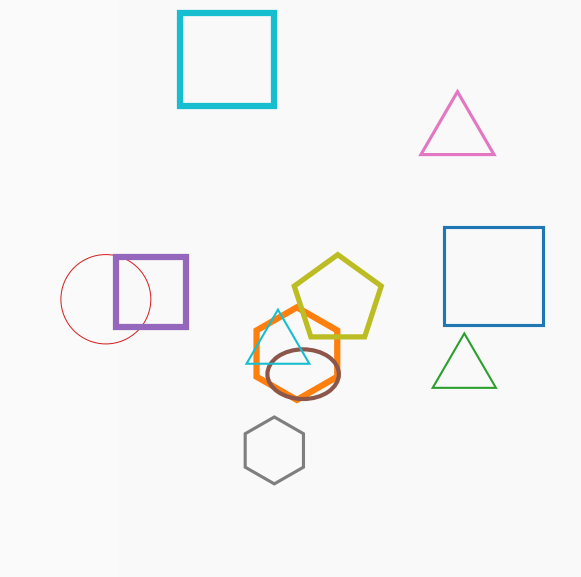[{"shape": "square", "thickness": 1.5, "radius": 0.42, "center": [0.849, 0.522]}, {"shape": "hexagon", "thickness": 3, "radius": 0.4, "center": [0.511, 0.387]}, {"shape": "triangle", "thickness": 1, "radius": 0.31, "center": [0.799, 0.359]}, {"shape": "circle", "thickness": 0.5, "radius": 0.39, "center": [0.182, 0.481]}, {"shape": "square", "thickness": 3, "radius": 0.3, "center": [0.259, 0.494]}, {"shape": "oval", "thickness": 2, "radius": 0.31, "center": [0.522, 0.351]}, {"shape": "triangle", "thickness": 1.5, "radius": 0.36, "center": [0.787, 0.768]}, {"shape": "hexagon", "thickness": 1.5, "radius": 0.29, "center": [0.472, 0.219]}, {"shape": "pentagon", "thickness": 2.5, "radius": 0.39, "center": [0.581, 0.479]}, {"shape": "triangle", "thickness": 1, "radius": 0.31, "center": [0.478, 0.4]}, {"shape": "square", "thickness": 3, "radius": 0.4, "center": [0.39, 0.896]}]